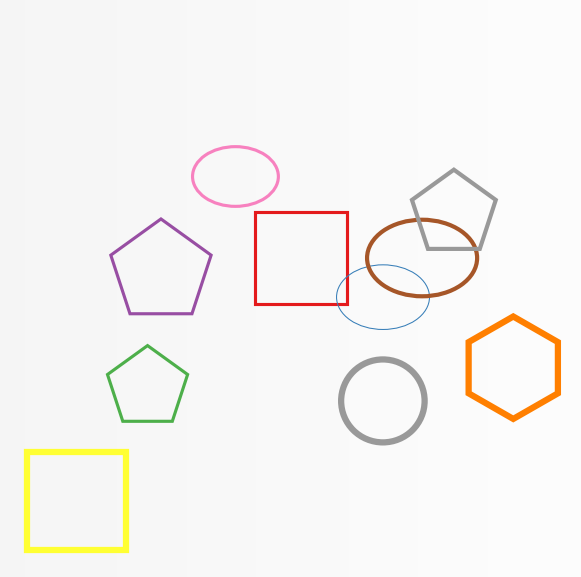[{"shape": "square", "thickness": 1.5, "radius": 0.4, "center": [0.518, 0.552]}, {"shape": "oval", "thickness": 0.5, "radius": 0.4, "center": [0.659, 0.485]}, {"shape": "pentagon", "thickness": 1.5, "radius": 0.36, "center": [0.254, 0.328]}, {"shape": "pentagon", "thickness": 1.5, "radius": 0.45, "center": [0.277, 0.529]}, {"shape": "hexagon", "thickness": 3, "radius": 0.44, "center": [0.883, 0.362]}, {"shape": "square", "thickness": 3, "radius": 0.43, "center": [0.132, 0.132]}, {"shape": "oval", "thickness": 2, "radius": 0.47, "center": [0.726, 0.552]}, {"shape": "oval", "thickness": 1.5, "radius": 0.37, "center": [0.405, 0.693]}, {"shape": "circle", "thickness": 3, "radius": 0.36, "center": [0.659, 0.305]}, {"shape": "pentagon", "thickness": 2, "radius": 0.38, "center": [0.781, 0.629]}]